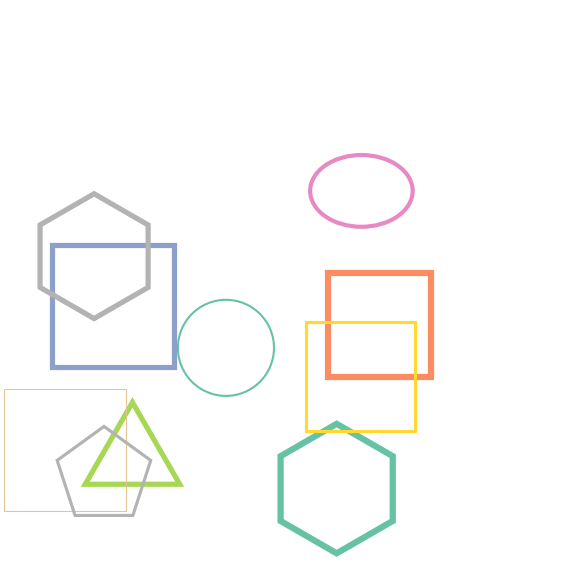[{"shape": "hexagon", "thickness": 3, "radius": 0.56, "center": [0.583, 0.153]}, {"shape": "circle", "thickness": 1, "radius": 0.42, "center": [0.391, 0.397]}, {"shape": "square", "thickness": 3, "radius": 0.45, "center": [0.657, 0.437]}, {"shape": "square", "thickness": 2.5, "radius": 0.53, "center": [0.195, 0.469]}, {"shape": "oval", "thickness": 2, "radius": 0.44, "center": [0.626, 0.669]}, {"shape": "triangle", "thickness": 2.5, "radius": 0.47, "center": [0.229, 0.208]}, {"shape": "square", "thickness": 1.5, "radius": 0.47, "center": [0.624, 0.347]}, {"shape": "square", "thickness": 0.5, "radius": 0.53, "center": [0.113, 0.22]}, {"shape": "pentagon", "thickness": 1.5, "radius": 0.43, "center": [0.18, 0.176]}, {"shape": "hexagon", "thickness": 2.5, "radius": 0.54, "center": [0.163, 0.556]}]